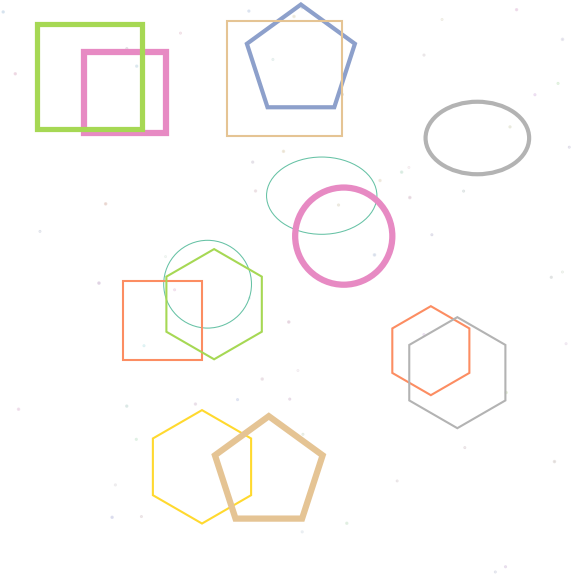[{"shape": "circle", "thickness": 0.5, "radius": 0.38, "center": [0.359, 0.507]}, {"shape": "oval", "thickness": 0.5, "radius": 0.48, "center": [0.557, 0.66]}, {"shape": "square", "thickness": 1, "radius": 0.34, "center": [0.282, 0.444]}, {"shape": "hexagon", "thickness": 1, "radius": 0.39, "center": [0.746, 0.392]}, {"shape": "pentagon", "thickness": 2, "radius": 0.49, "center": [0.521, 0.893]}, {"shape": "circle", "thickness": 3, "radius": 0.42, "center": [0.595, 0.59]}, {"shape": "square", "thickness": 3, "radius": 0.35, "center": [0.216, 0.839]}, {"shape": "hexagon", "thickness": 1, "radius": 0.48, "center": [0.371, 0.472]}, {"shape": "square", "thickness": 2.5, "radius": 0.45, "center": [0.155, 0.867]}, {"shape": "hexagon", "thickness": 1, "radius": 0.49, "center": [0.35, 0.191]}, {"shape": "square", "thickness": 1, "radius": 0.5, "center": [0.492, 0.862]}, {"shape": "pentagon", "thickness": 3, "radius": 0.49, "center": [0.465, 0.18]}, {"shape": "hexagon", "thickness": 1, "radius": 0.48, "center": [0.792, 0.354]}, {"shape": "oval", "thickness": 2, "radius": 0.45, "center": [0.827, 0.76]}]